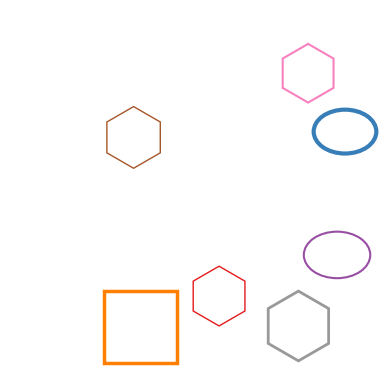[{"shape": "hexagon", "thickness": 1, "radius": 0.39, "center": [0.569, 0.231]}, {"shape": "oval", "thickness": 3, "radius": 0.41, "center": [0.896, 0.658]}, {"shape": "oval", "thickness": 1.5, "radius": 0.43, "center": [0.875, 0.338]}, {"shape": "square", "thickness": 2.5, "radius": 0.47, "center": [0.365, 0.151]}, {"shape": "hexagon", "thickness": 1, "radius": 0.4, "center": [0.347, 0.643]}, {"shape": "hexagon", "thickness": 1.5, "radius": 0.38, "center": [0.8, 0.81]}, {"shape": "hexagon", "thickness": 2, "radius": 0.45, "center": [0.775, 0.153]}]